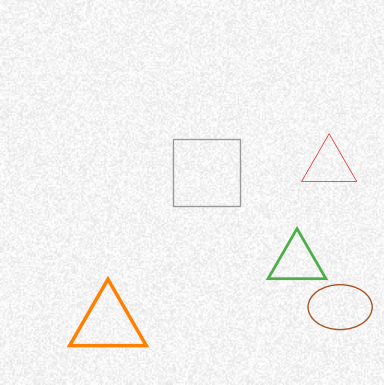[{"shape": "triangle", "thickness": 0.5, "radius": 0.41, "center": [0.855, 0.57]}, {"shape": "triangle", "thickness": 2, "radius": 0.43, "center": [0.771, 0.319]}, {"shape": "triangle", "thickness": 2.5, "radius": 0.57, "center": [0.28, 0.16]}, {"shape": "oval", "thickness": 1, "radius": 0.42, "center": [0.883, 0.202]}, {"shape": "square", "thickness": 1, "radius": 0.43, "center": [0.536, 0.552]}]